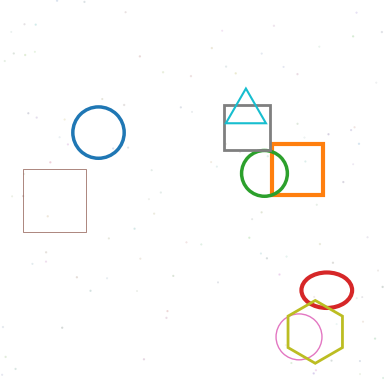[{"shape": "circle", "thickness": 2.5, "radius": 0.33, "center": [0.256, 0.656]}, {"shape": "square", "thickness": 3, "radius": 0.33, "center": [0.773, 0.561]}, {"shape": "circle", "thickness": 2.5, "radius": 0.3, "center": [0.687, 0.55]}, {"shape": "oval", "thickness": 3, "radius": 0.33, "center": [0.849, 0.246]}, {"shape": "square", "thickness": 0.5, "radius": 0.41, "center": [0.141, 0.479]}, {"shape": "circle", "thickness": 1, "radius": 0.3, "center": [0.777, 0.125]}, {"shape": "square", "thickness": 2, "radius": 0.3, "center": [0.641, 0.669]}, {"shape": "hexagon", "thickness": 2, "radius": 0.41, "center": [0.819, 0.138]}, {"shape": "triangle", "thickness": 1.5, "radius": 0.3, "center": [0.639, 0.71]}]